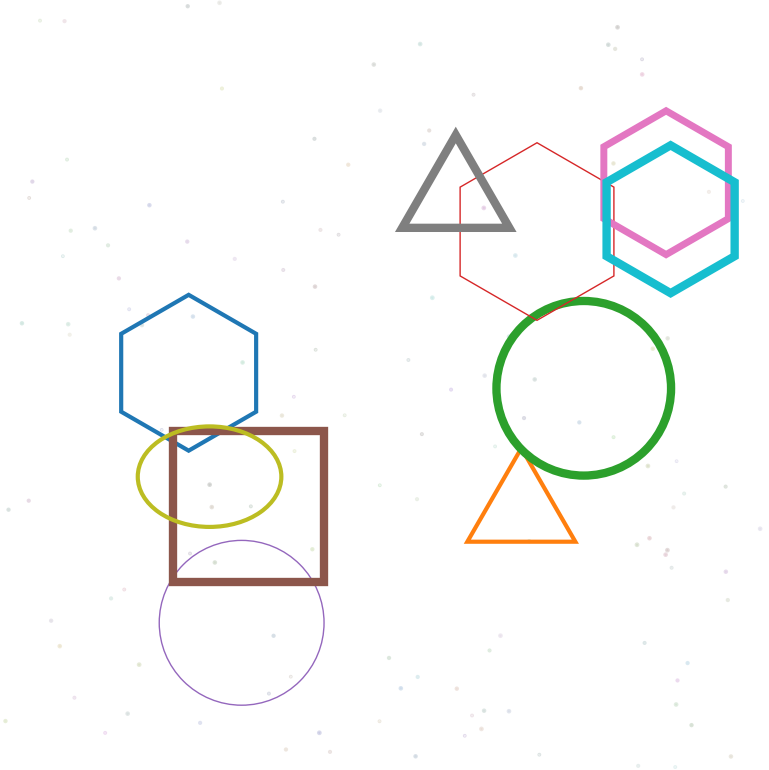[{"shape": "hexagon", "thickness": 1.5, "radius": 0.51, "center": [0.245, 0.516]}, {"shape": "triangle", "thickness": 1.5, "radius": 0.4, "center": [0.677, 0.337]}, {"shape": "circle", "thickness": 3, "radius": 0.57, "center": [0.758, 0.496]}, {"shape": "hexagon", "thickness": 0.5, "radius": 0.58, "center": [0.697, 0.699]}, {"shape": "circle", "thickness": 0.5, "radius": 0.54, "center": [0.314, 0.191]}, {"shape": "square", "thickness": 3, "radius": 0.49, "center": [0.323, 0.343]}, {"shape": "hexagon", "thickness": 2.5, "radius": 0.47, "center": [0.865, 0.763]}, {"shape": "triangle", "thickness": 3, "radius": 0.4, "center": [0.592, 0.744]}, {"shape": "oval", "thickness": 1.5, "radius": 0.47, "center": [0.272, 0.381]}, {"shape": "hexagon", "thickness": 3, "radius": 0.48, "center": [0.871, 0.715]}]